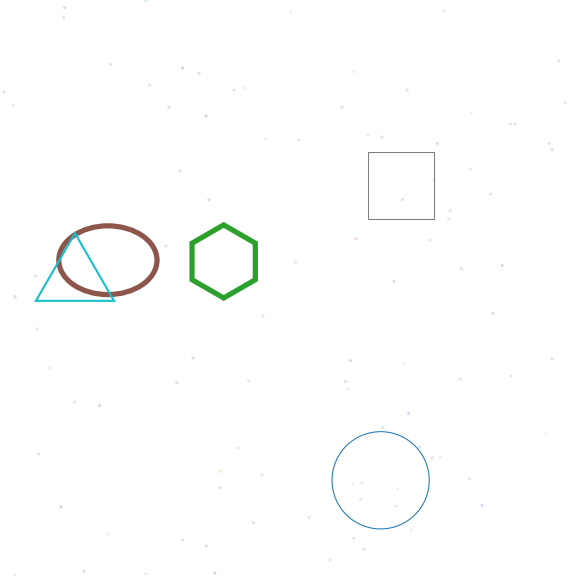[{"shape": "circle", "thickness": 0.5, "radius": 0.42, "center": [0.659, 0.167]}, {"shape": "hexagon", "thickness": 2.5, "radius": 0.32, "center": [0.387, 0.546]}, {"shape": "oval", "thickness": 2.5, "radius": 0.43, "center": [0.187, 0.549]}, {"shape": "square", "thickness": 0.5, "radius": 0.29, "center": [0.695, 0.678]}, {"shape": "triangle", "thickness": 1, "radius": 0.39, "center": [0.13, 0.517]}]